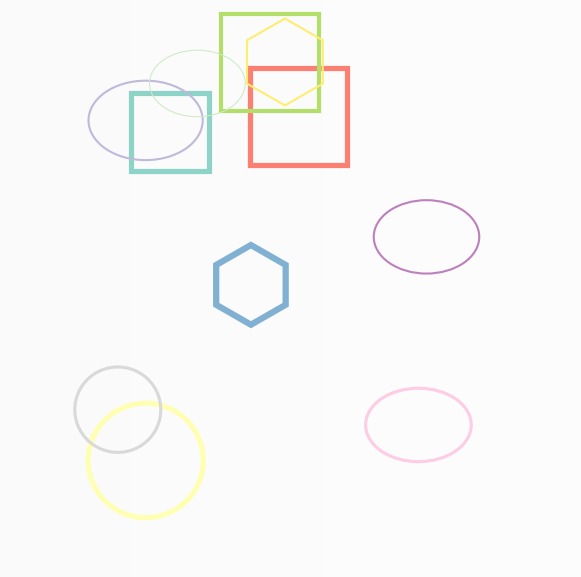[{"shape": "square", "thickness": 2.5, "radius": 0.34, "center": [0.293, 0.771]}, {"shape": "circle", "thickness": 2.5, "radius": 0.5, "center": [0.251, 0.202]}, {"shape": "oval", "thickness": 1, "radius": 0.49, "center": [0.251, 0.791]}, {"shape": "square", "thickness": 2.5, "radius": 0.42, "center": [0.513, 0.797]}, {"shape": "hexagon", "thickness": 3, "radius": 0.34, "center": [0.432, 0.506]}, {"shape": "square", "thickness": 2, "radius": 0.42, "center": [0.464, 0.891]}, {"shape": "oval", "thickness": 1.5, "radius": 0.45, "center": [0.72, 0.263]}, {"shape": "circle", "thickness": 1.5, "radius": 0.37, "center": [0.203, 0.29]}, {"shape": "oval", "thickness": 1, "radius": 0.45, "center": [0.734, 0.589]}, {"shape": "oval", "thickness": 0.5, "radius": 0.41, "center": [0.34, 0.855]}, {"shape": "hexagon", "thickness": 1, "radius": 0.38, "center": [0.49, 0.892]}]